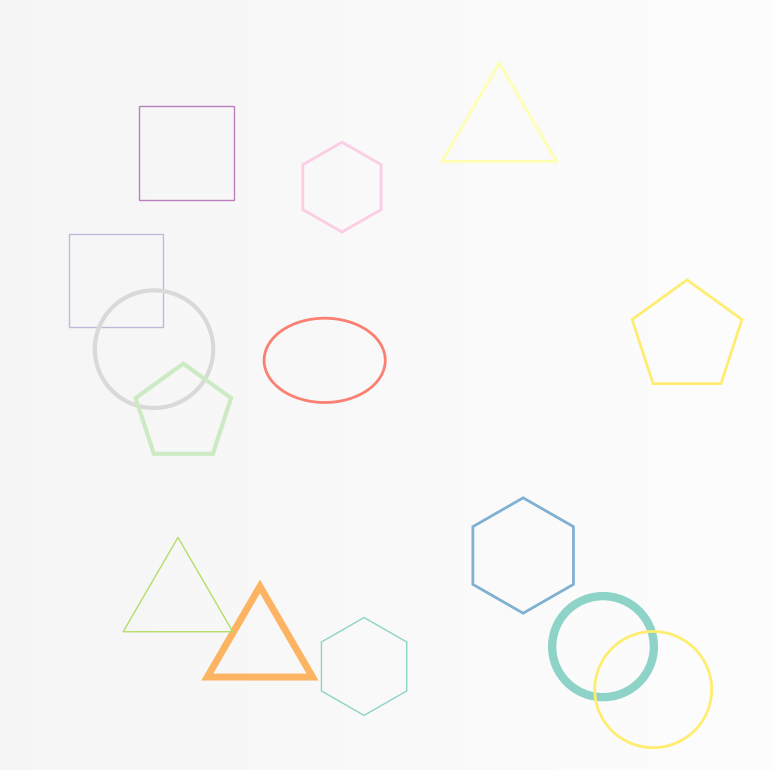[{"shape": "circle", "thickness": 3, "radius": 0.33, "center": [0.778, 0.16]}, {"shape": "hexagon", "thickness": 0.5, "radius": 0.32, "center": [0.47, 0.134]}, {"shape": "triangle", "thickness": 1, "radius": 0.43, "center": [0.644, 0.833]}, {"shape": "square", "thickness": 0.5, "radius": 0.3, "center": [0.15, 0.636]}, {"shape": "oval", "thickness": 1, "radius": 0.39, "center": [0.419, 0.532]}, {"shape": "hexagon", "thickness": 1, "radius": 0.37, "center": [0.675, 0.279]}, {"shape": "triangle", "thickness": 2.5, "radius": 0.39, "center": [0.335, 0.16]}, {"shape": "triangle", "thickness": 0.5, "radius": 0.41, "center": [0.23, 0.22]}, {"shape": "hexagon", "thickness": 1, "radius": 0.29, "center": [0.441, 0.757]}, {"shape": "circle", "thickness": 1.5, "radius": 0.38, "center": [0.199, 0.547]}, {"shape": "square", "thickness": 0.5, "radius": 0.3, "center": [0.241, 0.801]}, {"shape": "pentagon", "thickness": 1.5, "radius": 0.32, "center": [0.237, 0.463]}, {"shape": "pentagon", "thickness": 1, "radius": 0.37, "center": [0.886, 0.562]}, {"shape": "circle", "thickness": 1, "radius": 0.38, "center": [0.843, 0.104]}]